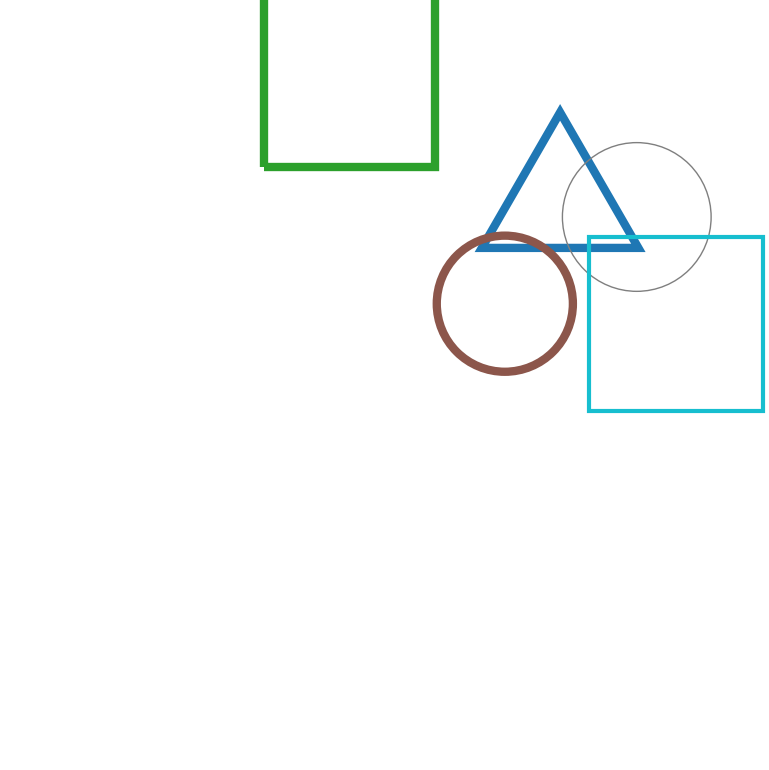[{"shape": "triangle", "thickness": 3, "radius": 0.59, "center": [0.727, 0.737]}, {"shape": "square", "thickness": 3, "radius": 0.55, "center": [0.454, 0.894]}, {"shape": "circle", "thickness": 3, "radius": 0.44, "center": [0.656, 0.606]}, {"shape": "circle", "thickness": 0.5, "radius": 0.48, "center": [0.827, 0.718]}, {"shape": "square", "thickness": 1.5, "radius": 0.57, "center": [0.878, 0.579]}]